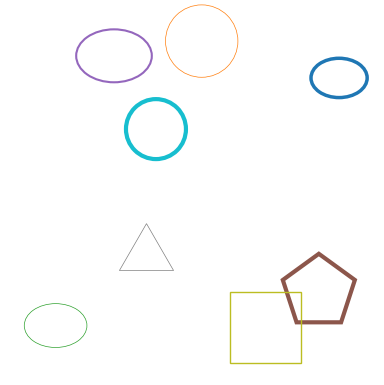[{"shape": "oval", "thickness": 2.5, "radius": 0.36, "center": [0.881, 0.798]}, {"shape": "circle", "thickness": 0.5, "radius": 0.47, "center": [0.524, 0.893]}, {"shape": "oval", "thickness": 0.5, "radius": 0.41, "center": [0.144, 0.154]}, {"shape": "oval", "thickness": 1.5, "radius": 0.49, "center": [0.296, 0.855]}, {"shape": "pentagon", "thickness": 3, "radius": 0.49, "center": [0.828, 0.242]}, {"shape": "triangle", "thickness": 0.5, "radius": 0.41, "center": [0.38, 0.338]}, {"shape": "square", "thickness": 1, "radius": 0.46, "center": [0.689, 0.15]}, {"shape": "circle", "thickness": 3, "radius": 0.39, "center": [0.405, 0.665]}]